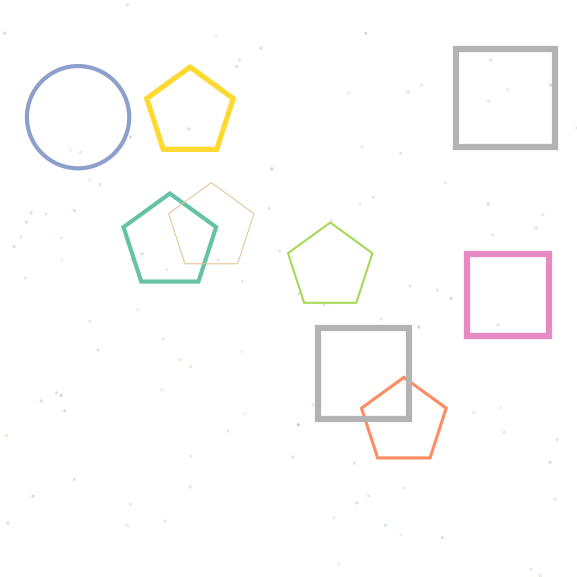[{"shape": "pentagon", "thickness": 2, "radius": 0.42, "center": [0.294, 0.58]}, {"shape": "pentagon", "thickness": 1.5, "radius": 0.39, "center": [0.699, 0.269]}, {"shape": "circle", "thickness": 2, "radius": 0.44, "center": [0.135, 0.796]}, {"shape": "square", "thickness": 3, "radius": 0.35, "center": [0.879, 0.488]}, {"shape": "pentagon", "thickness": 1, "radius": 0.38, "center": [0.572, 0.537]}, {"shape": "pentagon", "thickness": 2.5, "radius": 0.39, "center": [0.329, 0.804]}, {"shape": "pentagon", "thickness": 0.5, "radius": 0.39, "center": [0.366, 0.605]}, {"shape": "square", "thickness": 3, "radius": 0.42, "center": [0.875, 0.83]}, {"shape": "square", "thickness": 3, "radius": 0.39, "center": [0.629, 0.352]}]